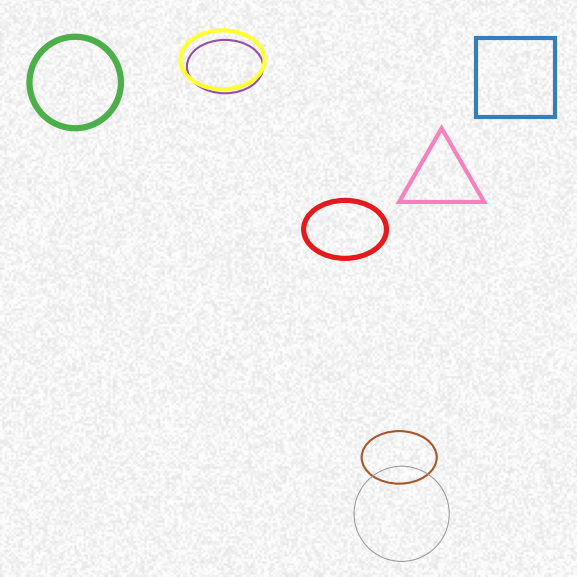[{"shape": "oval", "thickness": 2.5, "radius": 0.36, "center": [0.597, 0.602]}, {"shape": "square", "thickness": 2, "radius": 0.34, "center": [0.892, 0.865]}, {"shape": "circle", "thickness": 3, "radius": 0.4, "center": [0.13, 0.856]}, {"shape": "oval", "thickness": 1, "radius": 0.33, "center": [0.39, 0.884]}, {"shape": "oval", "thickness": 2, "radius": 0.36, "center": [0.385, 0.895]}, {"shape": "oval", "thickness": 1, "radius": 0.33, "center": [0.691, 0.207]}, {"shape": "triangle", "thickness": 2, "radius": 0.43, "center": [0.765, 0.692]}, {"shape": "circle", "thickness": 0.5, "radius": 0.41, "center": [0.696, 0.109]}]